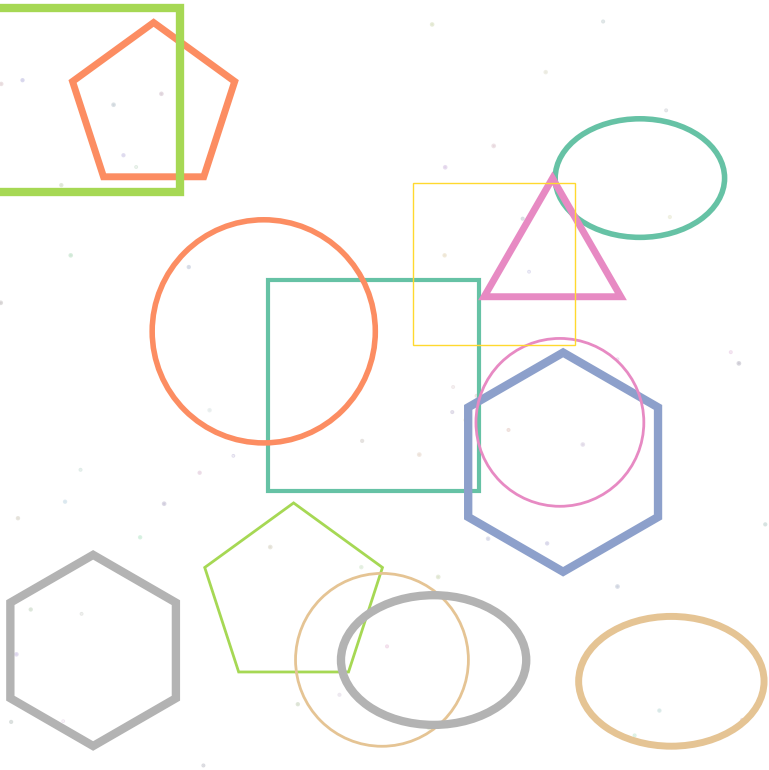[{"shape": "square", "thickness": 1.5, "radius": 0.69, "center": [0.485, 0.5]}, {"shape": "oval", "thickness": 2, "radius": 0.55, "center": [0.831, 0.769]}, {"shape": "pentagon", "thickness": 2.5, "radius": 0.55, "center": [0.2, 0.86]}, {"shape": "circle", "thickness": 2, "radius": 0.72, "center": [0.343, 0.57]}, {"shape": "hexagon", "thickness": 3, "radius": 0.71, "center": [0.731, 0.4]}, {"shape": "circle", "thickness": 1, "radius": 0.55, "center": [0.727, 0.451]}, {"shape": "triangle", "thickness": 2.5, "radius": 0.51, "center": [0.718, 0.666]}, {"shape": "pentagon", "thickness": 1, "radius": 0.61, "center": [0.381, 0.225]}, {"shape": "square", "thickness": 3, "radius": 0.6, "center": [0.114, 0.87]}, {"shape": "square", "thickness": 0.5, "radius": 0.53, "center": [0.642, 0.658]}, {"shape": "circle", "thickness": 1, "radius": 0.56, "center": [0.496, 0.143]}, {"shape": "oval", "thickness": 2.5, "radius": 0.6, "center": [0.872, 0.115]}, {"shape": "oval", "thickness": 3, "radius": 0.6, "center": [0.563, 0.143]}, {"shape": "hexagon", "thickness": 3, "radius": 0.62, "center": [0.121, 0.155]}]